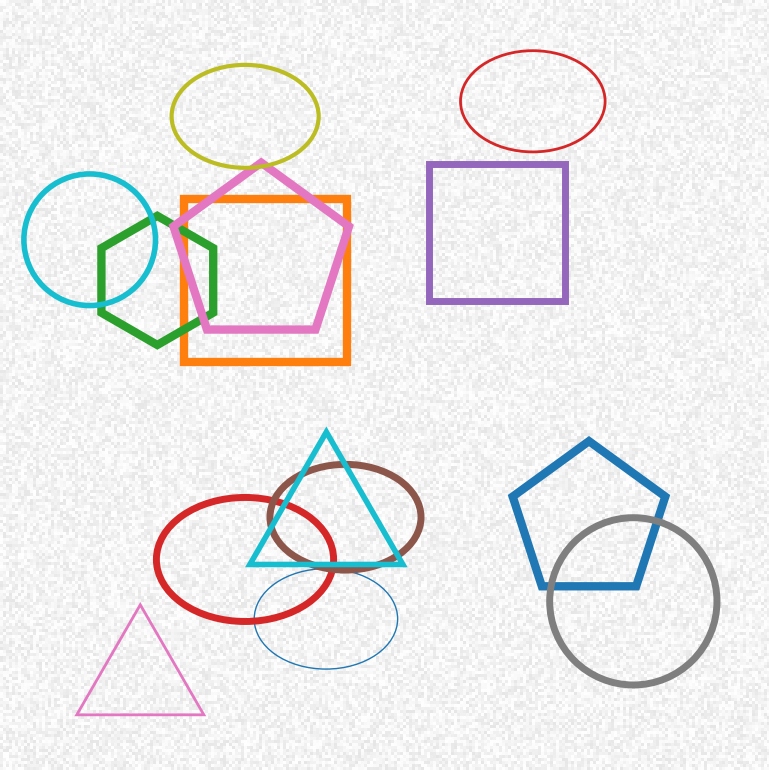[{"shape": "oval", "thickness": 0.5, "radius": 0.47, "center": [0.423, 0.196]}, {"shape": "pentagon", "thickness": 3, "radius": 0.52, "center": [0.765, 0.323]}, {"shape": "square", "thickness": 3, "radius": 0.53, "center": [0.345, 0.636]}, {"shape": "hexagon", "thickness": 3, "radius": 0.42, "center": [0.204, 0.636]}, {"shape": "oval", "thickness": 1, "radius": 0.47, "center": [0.692, 0.868]}, {"shape": "oval", "thickness": 2.5, "radius": 0.58, "center": [0.318, 0.273]}, {"shape": "square", "thickness": 2.5, "radius": 0.44, "center": [0.645, 0.698]}, {"shape": "oval", "thickness": 2.5, "radius": 0.49, "center": [0.449, 0.328]}, {"shape": "triangle", "thickness": 1, "radius": 0.48, "center": [0.182, 0.119]}, {"shape": "pentagon", "thickness": 3, "radius": 0.6, "center": [0.339, 0.669]}, {"shape": "circle", "thickness": 2.5, "radius": 0.54, "center": [0.823, 0.219]}, {"shape": "oval", "thickness": 1.5, "radius": 0.48, "center": [0.318, 0.849]}, {"shape": "triangle", "thickness": 2, "radius": 0.57, "center": [0.424, 0.324]}, {"shape": "circle", "thickness": 2, "radius": 0.43, "center": [0.116, 0.689]}]